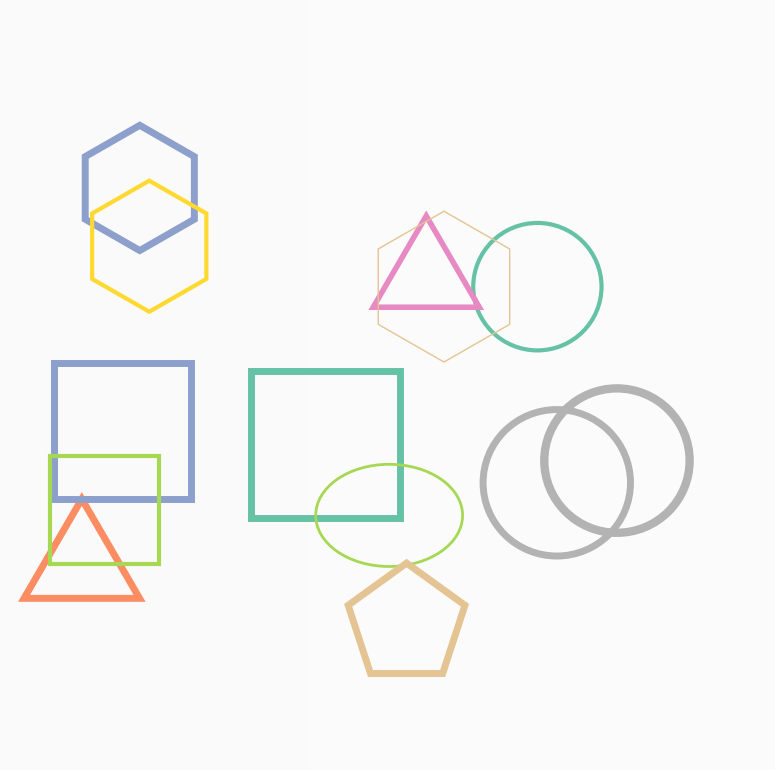[{"shape": "square", "thickness": 2.5, "radius": 0.48, "center": [0.42, 0.423]}, {"shape": "circle", "thickness": 1.5, "radius": 0.41, "center": [0.693, 0.628]}, {"shape": "triangle", "thickness": 2.5, "radius": 0.43, "center": [0.106, 0.266]}, {"shape": "square", "thickness": 2.5, "radius": 0.44, "center": [0.158, 0.44]}, {"shape": "hexagon", "thickness": 2.5, "radius": 0.41, "center": [0.18, 0.756]}, {"shape": "triangle", "thickness": 2, "radius": 0.4, "center": [0.55, 0.641]}, {"shape": "oval", "thickness": 1, "radius": 0.47, "center": [0.502, 0.331]}, {"shape": "square", "thickness": 1.5, "radius": 0.35, "center": [0.135, 0.338]}, {"shape": "hexagon", "thickness": 1.5, "radius": 0.43, "center": [0.193, 0.68]}, {"shape": "pentagon", "thickness": 2.5, "radius": 0.4, "center": [0.525, 0.189]}, {"shape": "hexagon", "thickness": 0.5, "radius": 0.49, "center": [0.573, 0.628]}, {"shape": "circle", "thickness": 3, "radius": 0.47, "center": [0.796, 0.402]}, {"shape": "circle", "thickness": 2.5, "radius": 0.48, "center": [0.718, 0.373]}]